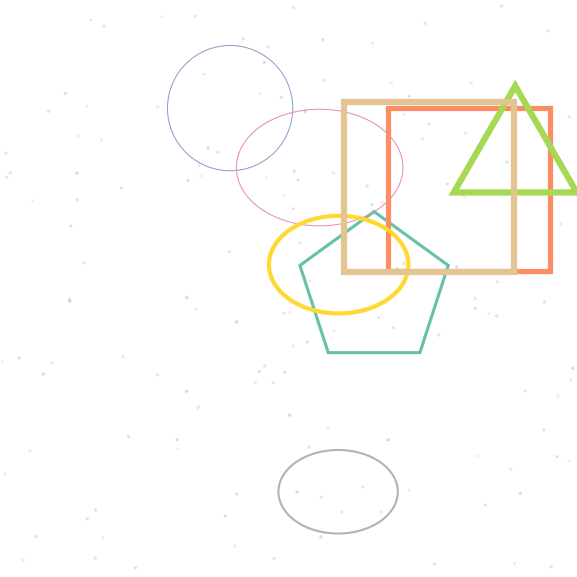[{"shape": "pentagon", "thickness": 1.5, "radius": 0.68, "center": [0.648, 0.498]}, {"shape": "square", "thickness": 2.5, "radius": 0.7, "center": [0.812, 0.671]}, {"shape": "circle", "thickness": 0.5, "radius": 0.54, "center": [0.398, 0.812]}, {"shape": "oval", "thickness": 0.5, "radius": 0.72, "center": [0.554, 0.709]}, {"shape": "triangle", "thickness": 3, "radius": 0.61, "center": [0.892, 0.727]}, {"shape": "oval", "thickness": 2, "radius": 0.6, "center": [0.586, 0.541]}, {"shape": "square", "thickness": 3, "radius": 0.74, "center": [0.743, 0.675]}, {"shape": "oval", "thickness": 1, "radius": 0.52, "center": [0.586, 0.148]}]